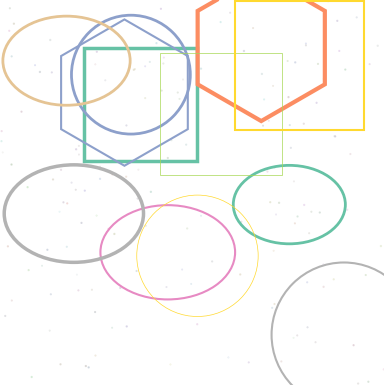[{"shape": "square", "thickness": 2.5, "radius": 0.74, "center": [0.364, 0.728]}, {"shape": "oval", "thickness": 2, "radius": 0.73, "center": [0.751, 0.469]}, {"shape": "hexagon", "thickness": 3, "radius": 0.95, "center": [0.679, 0.876]}, {"shape": "hexagon", "thickness": 1.5, "radius": 0.95, "center": [0.323, 0.76]}, {"shape": "circle", "thickness": 2, "radius": 0.77, "center": [0.34, 0.806]}, {"shape": "oval", "thickness": 1.5, "radius": 0.87, "center": [0.436, 0.345]}, {"shape": "square", "thickness": 0.5, "radius": 0.79, "center": [0.573, 0.704]}, {"shape": "circle", "thickness": 0.5, "radius": 0.79, "center": [0.513, 0.336]}, {"shape": "square", "thickness": 1.5, "radius": 0.84, "center": [0.777, 0.829]}, {"shape": "oval", "thickness": 2, "radius": 0.83, "center": [0.173, 0.842]}, {"shape": "circle", "thickness": 1.5, "radius": 0.94, "center": [0.893, 0.13]}, {"shape": "oval", "thickness": 2.5, "radius": 0.9, "center": [0.192, 0.445]}]